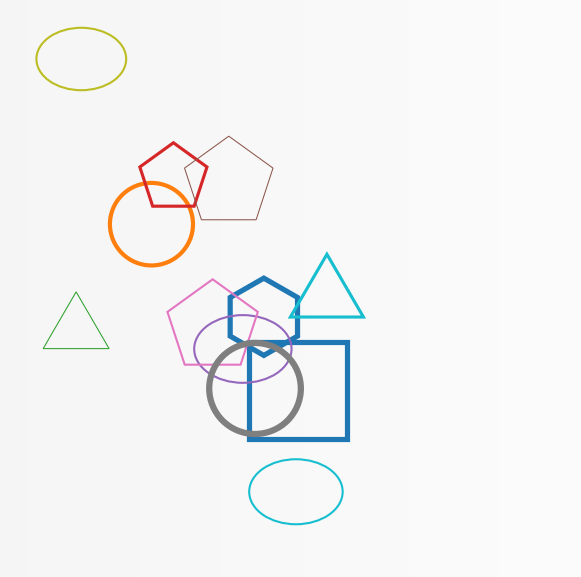[{"shape": "hexagon", "thickness": 2.5, "radius": 0.33, "center": [0.454, 0.451]}, {"shape": "square", "thickness": 2.5, "radius": 0.42, "center": [0.513, 0.323]}, {"shape": "circle", "thickness": 2, "radius": 0.36, "center": [0.261, 0.611]}, {"shape": "triangle", "thickness": 0.5, "radius": 0.33, "center": [0.131, 0.428]}, {"shape": "pentagon", "thickness": 1.5, "radius": 0.3, "center": [0.298, 0.691]}, {"shape": "oval", "thickness": 1, "radius": 0.42, "center": [0.418, 0.395]}, {"shape": "pentagon", "thickness": 0.5, "radius": 0.4, "center": [0.394, 0.683]}, {"shape": "pentagon", "thickness": 1, "radius": 0.41, "center": [0.366, 0.434]}, {"shape": "circle", "thickness": 3, "radius": 0.39, "center": [0.439, 0.326]}, {"shape": "oval", "thickness": 1, "radius": 0.39, "center": [0.14, 0.897]}, {"shape": "oval", "thickness": 1, "radius": 0.4, "center": [0.509, 0.148]}, {"shape": "triangle", "thickness": 1.5, "radius": 0.36, "center": [0.562, 0.486]}]